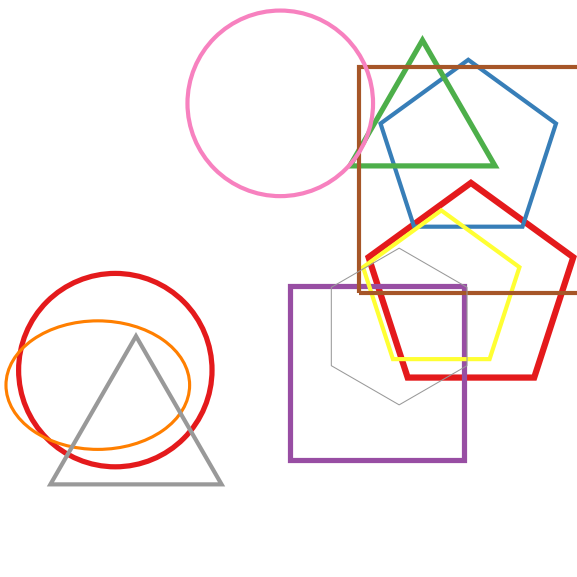[{"shape": "pentagon", "thickness": 3, "radius": 0.93, "center": [0.815, 0.496]}, {"shape": "circle", "thickness": 2.5, "radius": 0.84, "center": [0.2, 0.358]}, {"shape": "pentagon", "thickness": 2, "radius": 0.8, "center": [0.811, 0.736]}, {"shape": "triangle", "thickness": 2.5, "radius": 0.73, "center": [0.732, 0.784]}, {"shape": "square", "thickness": 2.5, "radius": 0.75, "center": [0.652, 0.353]}, {"shape": "oval", "thickness": 1.5, "radius": 0.79, "center": [0.169, 0.332]}, {"shape": "pentagon", "thickness": 2, "radius": 0.71, "center": [0.764, 0.492]}, {"shape": "square", "thickness": 2, "radius": 0.98, "center": [0.817, 0.687]}, {"shape": "circle", "thickness": 2, "radius": 0.8, "center": [0.485, 0.82]}, {"shape": "triangle", "thickness": 2, "radius": 0.86, "center": [0.235, 0.246]}, {"shape": "hexagon", "thickness": 0.5, "radius": 0.68, "center": [0.691, 0.434]}]